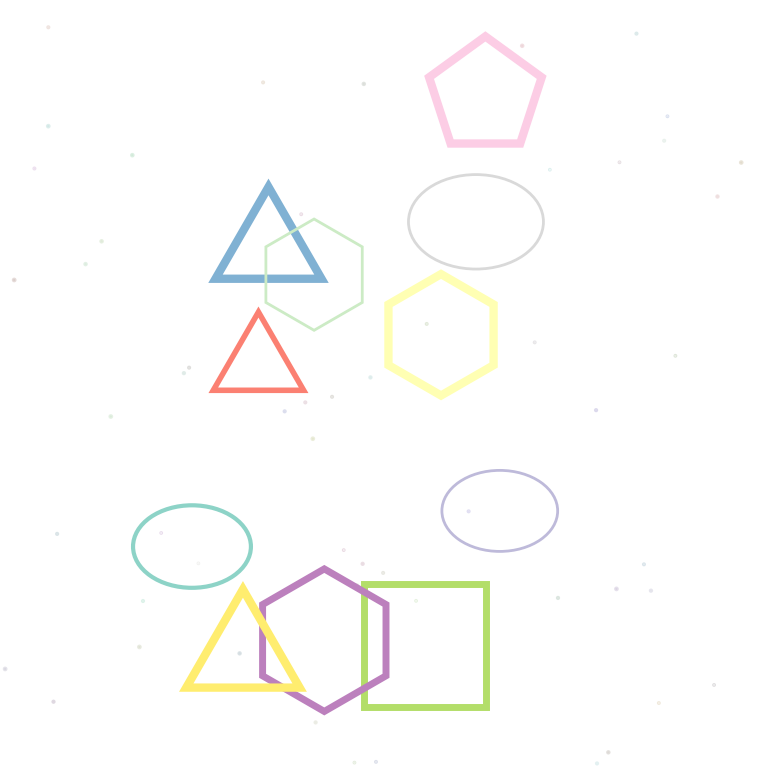[{"shape": "oval", "thickness": 1.5, "radius": 0.38, "center": [0.249, 0.29]}, {"shape": "hexagon", "thickness": 3, "radius": 0.39, "center": [0.573, 0.565]}, {"shape": "oval", "thickness": 1, "radius": 0.38, "center": [0.649, 0.336]}, {"shape": "triangle", "thickness": 2, "radius": 0.34, "center": [0.336, 0.527]}, {"shape": "triangle", "thickness": 3, "radius": 0.4, "center": [0.349, 0.678]}, {"shape": "square", "thickness": 2.5, "radius": 0.4, "center": [0.552, 0.162]}, {"shape": "pentagon", "thickness": 3, "radius": 0.38, "center": [0.63, 0.876]}, {"shape": "oval", "thickness": 1, "radius": 0.44, "center": [0.618, 0.712]}, {"shape": "hexagon", "thickness": 2.5, "radius": 0.46, "center": [0.421, 0.169]}, {"shape": "hexagon", "thickness": 1, "radius": 0.36, "center": [0.408, 0.643]}, {"shape": "triangle", "thickness": 3, "radius": 0.43, "center": [0.316, 0.15]}]